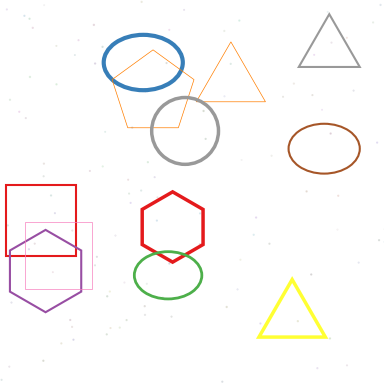[{"shape": "square", "thickness": 1.5, "radius": 0.46, "center": [0.107, 0.427]}, {"shape": "hexagon", "thickness": 2.5, "radius": 0.46, "center": [0.448, 0.41]}, {"shape": "oval", "thickness": 3, "radius": 0.51, "center": [0.372, 0.838]}, {"shape": "oval", "thickness": 2, "radius": 0.44, "center": [0.437, 0.285]}, {"shape": "hexagon", "thickness": 1.5, "radius": 0.53, "center": [0.118, 0.296]}, {"shape": "pentagon", "thickness": 0.5, "radius": 0.56, "center": [0.398, 0.759]}, {"shape": "triangle", "thickness": 0.5, "radius": 0.52, "center": [0.6, 0.788]}, {"shape": "triangle", "thickness": 2.5, "radius": 0.5, "center": [0.759, 0.174]}, {"shape": "oval", "thickness": 1.5, "radius": 0.46, "center": [0.842, 0.614]}, {"shape": "square", "thickness": 0.5, "radius": 0.43, "center": [0.152, 0.335]}, {"shape": "circle", "thickness": 2.5, "radius": 0.43, "center": [0.481, 0.66]}, {"shape": "triangle", "thickness": 1.5, "radius": 0.46, "center": [0.855, 0.872]}]